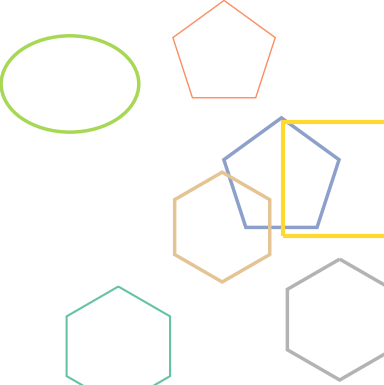[{"shape": "hexagon", "thickness": 1.5, "radius": 0.78, "center": [0.307, 0.101]}, {"shape": "pentagon", "thickness": 1, "radius": 0.7, "center": [0.582, 0.859]}, {"shape": "pentagon", "thickness": 2.5, "radius": 0.79, "center": [0.731, 0.537]}, {"shape": "oval", "thickness": 2.5, "radius": 0.89, "center": [0.182, 0.782]}, {"shape": "square", "thickness": 3, "radius": 0.75, "center": [0.883, 0.535]}, {"shape": "hexagon", "thickness": 2.5, "radius": 0.71, "center": [0.577, 0.41]}, {"shape": "hexagon", "thickness": 2.5, "radius": 0.78, "center": [0.882, 0.17]}]